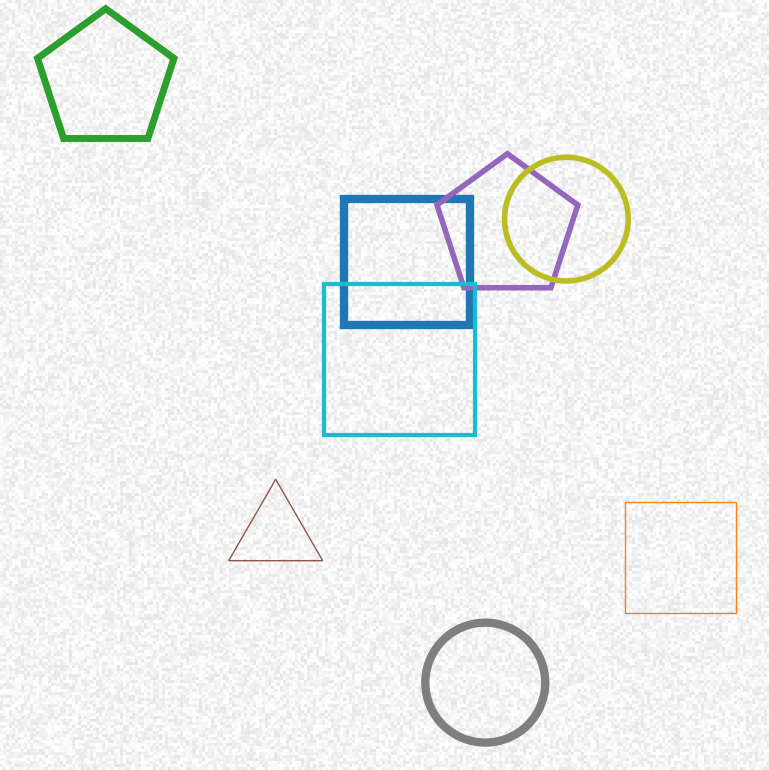[{"shape": "square", "thickness": 3, "radius": 0.41, "center": [0.528, 0.66]}, {"shape": "square", "thickness": 0.5, "radius": 0.36, "center": [0.884, 0.276]}, {"shape": "pentagon", "thickness": 2.5, "radius": 0.47, "center": [0.137, 0.896]}, {"shape": "pentagon", "thickness": 2, "radius": 0.48, "center": [0.659, 0.704]}, {"shape": "triangle", "thickness": 0.5, "radius": 0.35, "center": [0.358, 0.307]}, {"shape": "circle", "thickness": 3, "radius": 0.39, "center": [0.63, 0.113]}, {"shape": "circle", "thickness": 2, "radius": 0.4, "center": [0.736, 0.715]}, {"shape": "square", "thickness": 1.5, "radius": 0.49, "center": [0.519, 0.533]}]